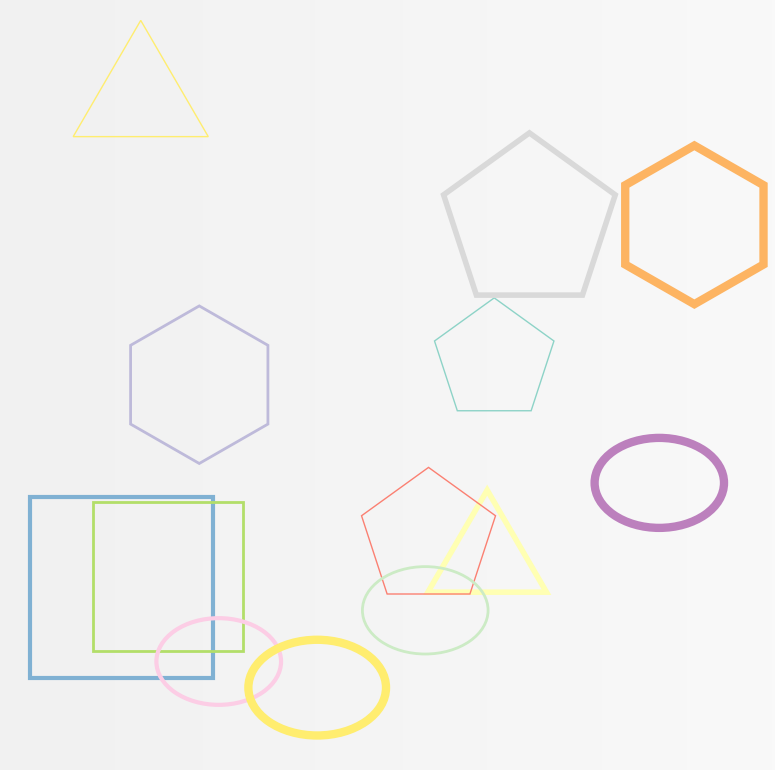[{"shape": "pentagon", "thickness": 0.5, "radius": 0.41, "center": [0.638, 0.532]}, {"shape": "triangle", "thickness": 2, "radius": 0.44, "center": [0.629, 0.275]}, {"shape": "hexagon", "thickness": 1, "radius": 0.51, "center": [0.257, 0.5]}, {"shape": "pentagon", "thickness": 0.5, "radius": 0.45, "center": [0.553, 0.302]}, {"shape": "square", "thickness": 1.5, "radius": 0.59, "center": [0.156, 0.237]}, {"shape": "hexagon", "thickness": 3, "radius": 0.52, "center": [0.896, 0.708]}, {"shape": "square", "thickness": 1, "radius": 0.48, "center": [0.216, 0.251]}, {"shape": "oval", "thickness": 1.5, "radius": 0.4, "center": [0.282, 0.141]}, {"shape": "pentagon", "thickness": 2, "radius": 0.58, "center": [0.683, 0.711]}, {"shape": "oval", "thickness": 3, "radius": 0.42, "center": [0.851, 0.373]}, {"shape": "oval", "thickness": 1, "radius": 0.41, "center": [0.549, 0.207]}, {"shape": "oval", "thickness": 3, "radius": 0.44, "center": [0.409, 0.107]}, {"shape": "triangle", "thickness": 0.5, "radius": 0.5, "center": [0.182, 0.873]}]